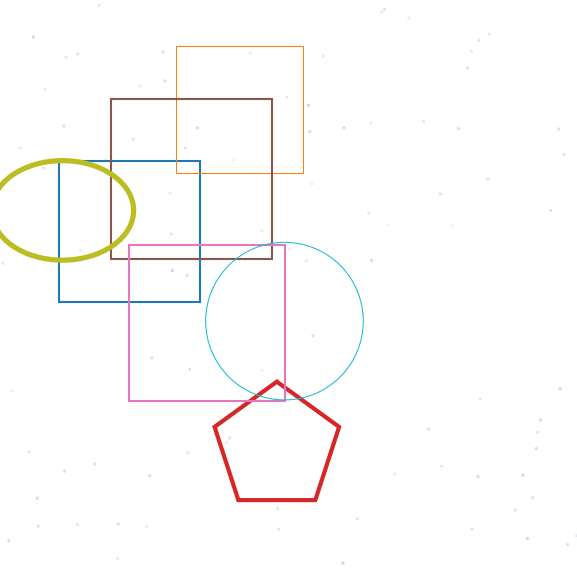[{"shape": "square", "thickness": 1, "radius": 0.61, "center": [0.225, 0.599]}, {"shape": "square", "thickness": 0.5, "radius": 0.55, "center": [0.415, 0.81]}, {"shape": "pentagon", "thickness": 2, "radius": 0.57, "center": [0.479, 0.225]}, {"shape": "square", "thickness": 1, "radius": 0.69, "center": [0.331, 0.689]}, {"shape": "square", "thickness": 1, "radius": 0.67, "center": [0.359, 0.44]}, {"shape": "oval", "thickness": 2.5, "radius": 0.62, "center": [0.108, 0.635]}, {"shape": "circle", "thickness": 0.5, "radius": 0.68, "center": [0.493, 0.443]}]